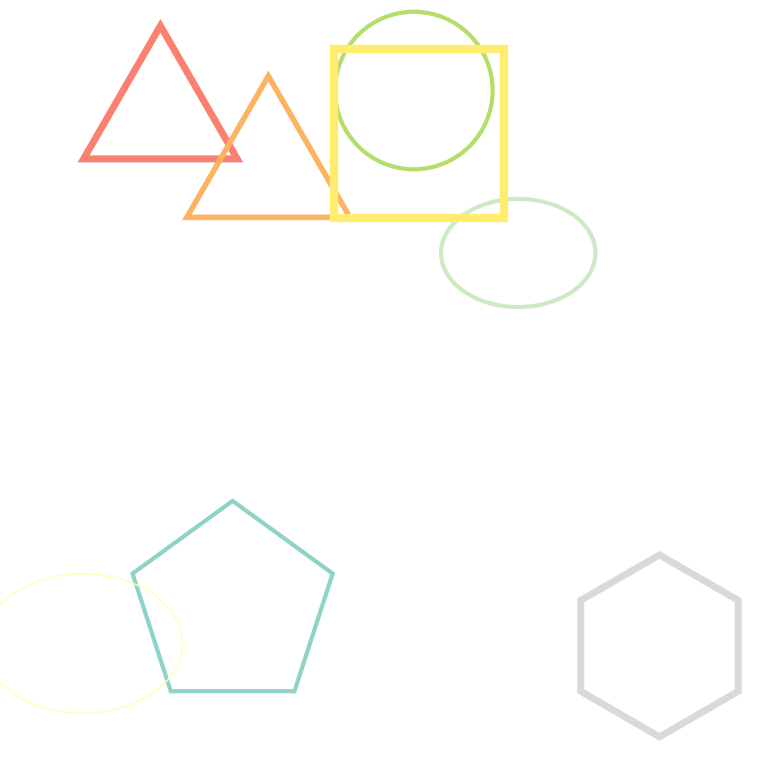[{"shape": "pentagon", "thickness": 1.5, "radius": 0.68, "center": [0.302, 0.213]}, {"shape": "oval", "thickness": 0.5, "radius": 0.65, "center": [0.108, 0.164]}, {"shape": "triangle", "thickness": 2.5, "radius": 0.58, "center": [0.208, 0.851]}, {"shape": "triangle", "thickness": 2, "radius": 0.61, "center": [0.349, 0.779]}, {"shape": "circle", "thickness": 1.5, "radius": 0.51, "center": [0.537, 0.882]}, {"shape": "hexagon", "thickness": 2.5, "radius": 0.59, "center": [0.856, 0.161]}, {"shape": "oval", "thickness": 1.5, "radius": 0.5, "center": [0.673, 0.671]}, {"shape": "square", "thickness": 3, "radius": 0.55, "center": [0.545, 0.827]}]